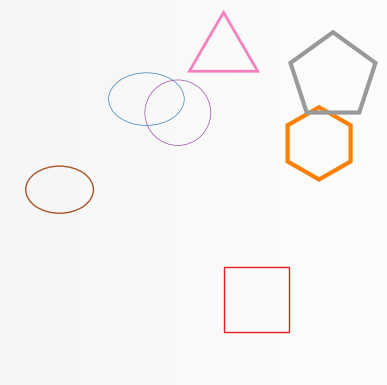[{"shape": "square", "thickness": 1, "radius": 0.42, "center": [0.662, 0.223]}, {"shape": "oval", "thickness": 0.5, "radius": 0.49, "center": [0.378, 0.743]}, {"shape": "circle", "thickness": 0.5, "radius": 0.43, "center": [0.459, 0.707]}, {"shape": "hexagon", "thickness": 3, "radius": 0.47, "center": [0.823, 0.628]}, {"shape": "oval", "thickness": 1, "radius": 0.44, "center": [0.154, 0.507]}, {"shape": "triangle", "thickness": 2, "radius": 0.51, "center": [0.577, 0.866]}, {"shape": "pentagon", "thickness": 3, "radius": 0.58, "center": [0.859, 0.801]}]